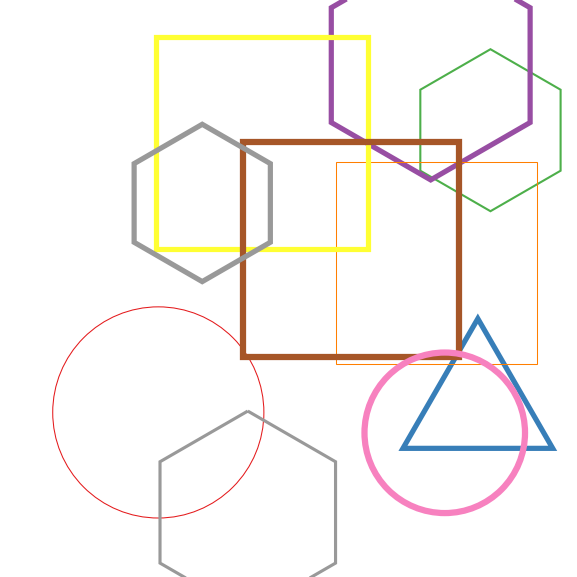[{"shape": "circle", "thickness": 0.5, "radius": 0.91, "center": [0.274, 0.285]}, {"shape": "triangle", "thickness": 2.5, "radius": 0.75, "center": [0.827, 0.298]}, {"shape": "hexagon", "thickness": 1, "radius": 0.7, "center": [0.849, 0.774]}, {"shape": "hexagon", "thickness": 2.5, "radius": 0.99, "center": [0.746, 0.886]}, {"shape": "square", "thickness": 0.5, "radius": 0.87, "center": [0.756, 0.544]}, {"shape": "square", "thickness": 2.5, "radius": 0.92, "center": [0.453, 0.751]}, {"shape": "square", "thickness": 3, "radius": 0.93, "center": [0.608, 0.567]}, {"shape": "circle", "thickness": 3, "radius": 0.69, "center": [0.77, 0.25]}, {"shape": "hexagon", "thickness": 2.5, "radius": 0.68, "center": [0.35, 0.648]}, {"shape": "hexagon", "thickness": 1.5, "radius": 0.88, "center": [0.429, 0.112]}]